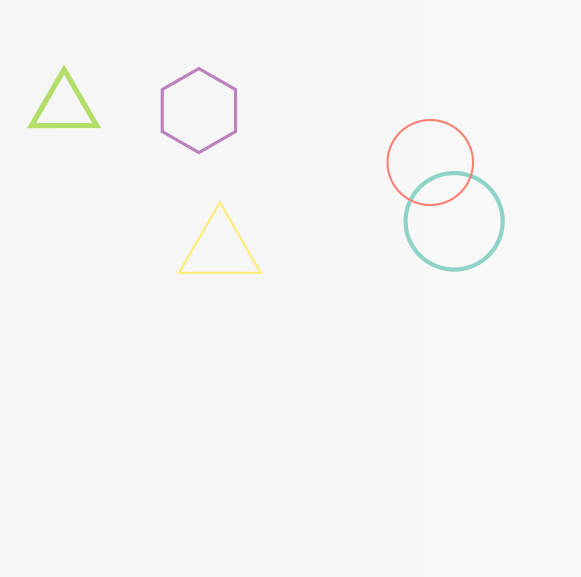[{"shape": "circle", "thickness": 2, "radius": 0.42, "center": [0.781, 0.616]}, {"shape": "circle", "thickness": 1, "radius": 0.37, "center": [0.74, 0.718]}, {"shape": "triangle", "thickness": 2.5, "radius": 0.32, "center": [0.11, 0.814]}, {"shape": "hexagon", "thickness": 1.5, "radius": 0.36, "center": [0.342, 0.808]}, {"shape": "triangle", "thickness": 1, "radius": 0.41, "center": [0.378, 0.567]}]